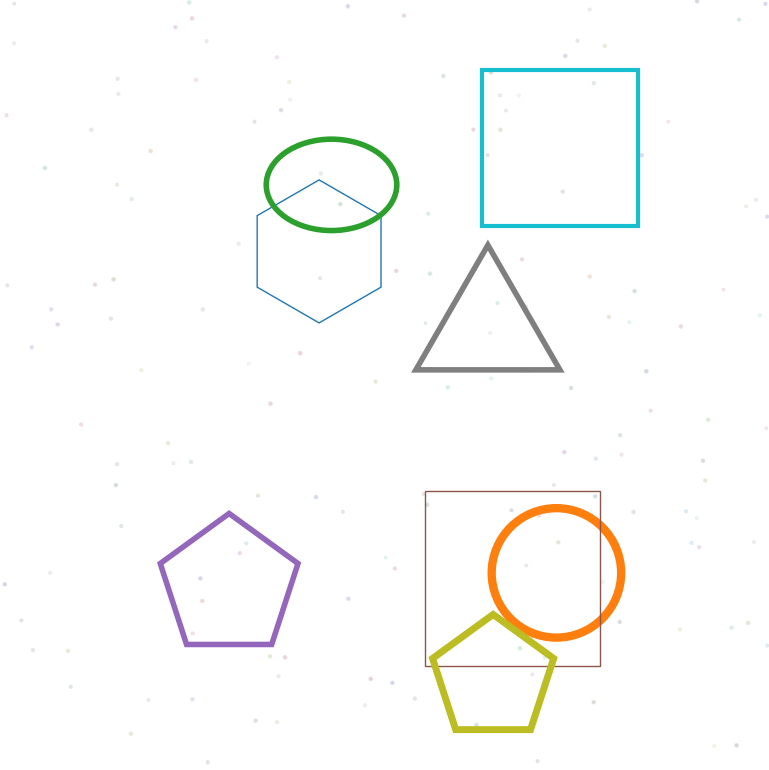[{"shape": "hexagon", "thickness": 0.5, "radius": 0.46, "center": [0.414, 0.674]}, {"shape": "circle", "thickness": 3, "radius": 0.42, "center": [0.723, 0.256]}, {"shape": "oval", "thickness": 2, "radius": 0.42, "center": [0.431, 0.76]}, {"shape": "pentagon", "thickness": 2, "radius": 0.47, "center": [0.298, 0.239]}, {"shape": "square", "thickness": 0.5, "radius": 0.57, "center": [0.666, 0.249]}, {"shape": "triangle", "thickness": 2, "radius": 0.54, "center": [0.634, 0.574]}, {"shape": "pentagon", "thickness": 2.5, "radius": 0.41, "center": [0.64, 0.119]}, {"shape": "square", "thickness": 1.5, "radius": 0.51, "center": [0.727, 0.808]}]